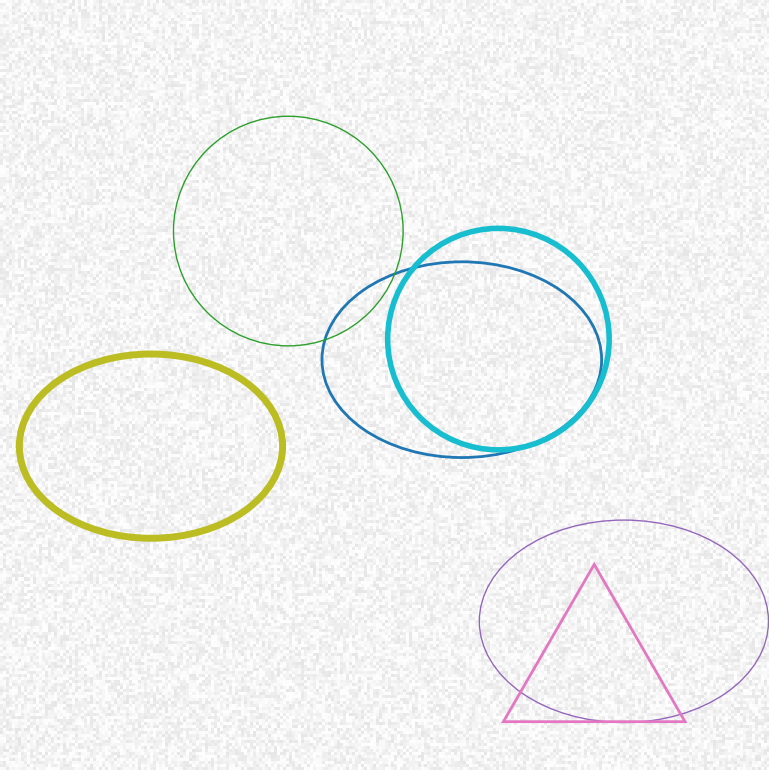[{"shape": "oval", "thickness": 1, "radius": 0.91, "center": [0.6, 0.533]}, {"shape": "circle", "thickness": 0.5, "radius": 0.75, "center": [0.374, 0.7]}, {"shape": "oval", "thickness": 0.5, "radius": 0.94, "center": [0.81, 0.193]}, {"shape": "triangle", "thickness": 1, "radius": 0.68, "center": [0.772, 0.131]}, {"shape": "oval", "thickness": 2.5, "radius": 0.85, "center": [0.196, 0.421]}, {"shape": "circle", "thickness": 2, "radius": 0.72, "center": [0.647, 0.56]}]